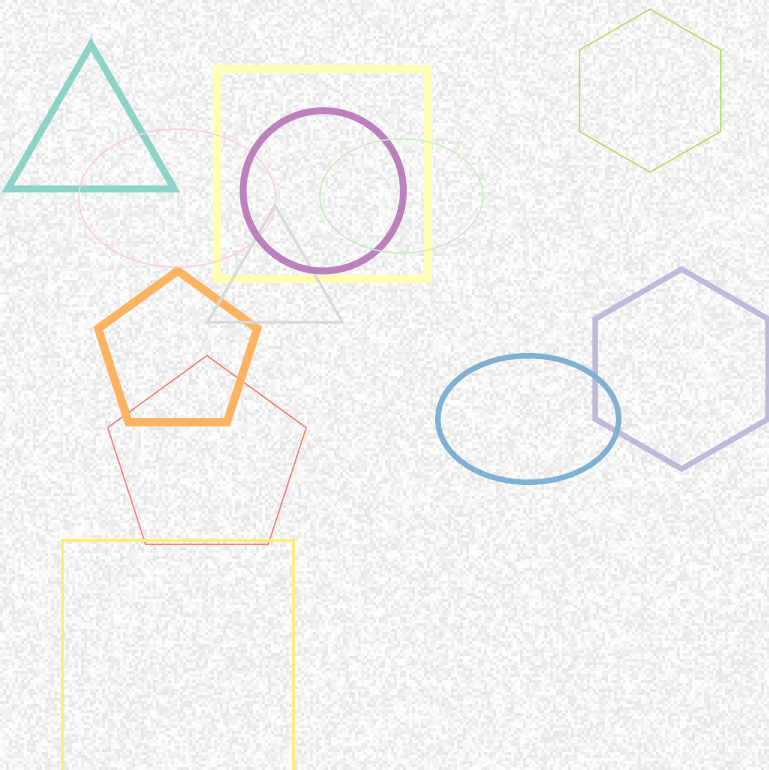[{"shape": "triangle", "thickness": 2.5, "radius": 0.63, "center": [0.118, 0.817]}, {"shape": "square", "thickness": 3, "radius": 0.68, "center": [0.419, 0.774]}, {"shape": "hexagon", "thickness": 2, "radius": 0.65, "center": [0.885, 0.521]}, {"shape": "pentagon", "thickness": 0.5, "radius": 0.68, "center": [0.269, 0.403]}, {"shape": "oval", "thickness": 2, "radius": 0.59, "center": [0.686, 0.456]}, {"shape": "pentagon", "thickness": 3, "radius": 0.54, "center": [0.231, 0.54]}, {"shape": "hexagon", "thickness": 0.5, "radius": 0.53, "center": [0.844, 0.882]}, {"shape": "oval", "thickness": 0.5, "radius": 0.64, "center": [0.23, 0.743]}, {"shape": "triangle", "thickness": 1, "radius": 0.51, "center": [0.357, 0.632]}, {"shape": "circle", "thickness": 2.5, "radius": 0.52, "center": [0.42, 0.752]}, {"shape": "oval", "thickness": 0.5, "radius": 0.53, "center": [0.521, 0.746]}, {"shape": "square", "thickness": 1, "radius": 0.75, "center": [0.231, 0.149]}]